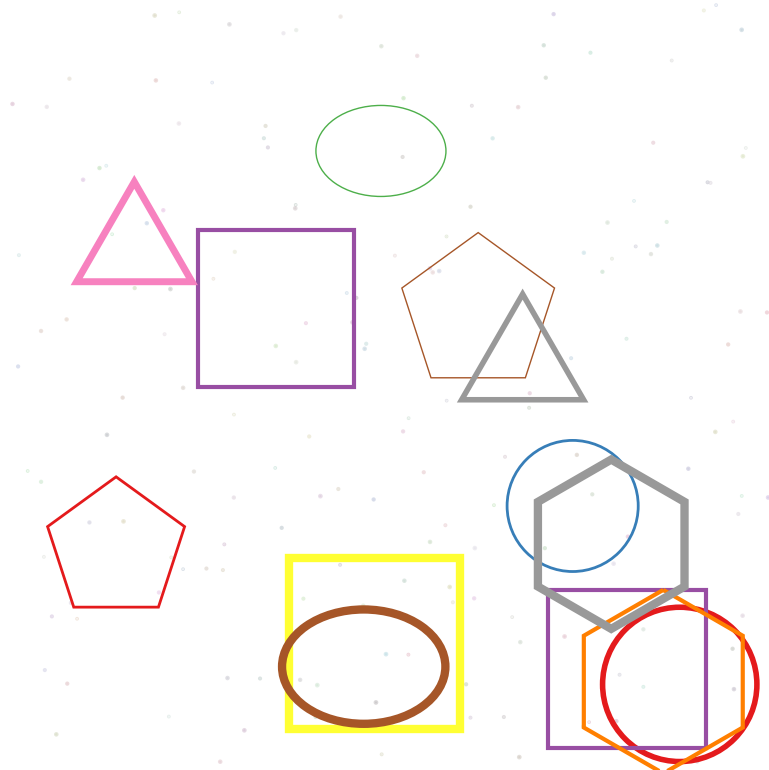[{"shape": "pentagon", "thickness": 1, "radius": 0.47, "center": [0.151, 0.287]}, {"shape": "circle", "thickness": 2, "radius": 0.5, "center": [0.883, 0.111]}, {"shape": "circle", "thickness": 1, "radius": 0.43, "center": [0.744, 0.343]}, {"shape": "oval", "thickness": 0.5, "radius": 0.42, "center": [0.495, 0.804]}, {"shape": "square", "thickness": 1.5, "radius": 0.51, "center": [0.358, 0.599]}, {"shape": "square", "thickness": 1.5, "radius": 0.51, "center": [0.814, 0.131]}, {"shape": "hexagon", "thickness": 1.5, "radius": 0.6, "center": [0.861, 0.115]}, {"shape": "square", "thickness": 3, "radius": 0.56, "center": [0.486, 0.164]}, {"shape": "oval", "thickness": 3, "radius": 0.53, "center": [0.472, 0.134]}, {"shape": "pentagon", "thickness": 0.5, "radius": 0.52, "center": [0.621, 0.594]}, {"shape": "triangle", "thickness": 2.5, "radius": 0.43, "center": [0.174, 0.677]}, {"shape": "triangle", "thickness": 2, "radius": 0.46, "center": [0.679, 0.527]}, {"shape": "hexagon", "thickness": 3, "radius": 0.55, "center": [0.794, 0.293]}]